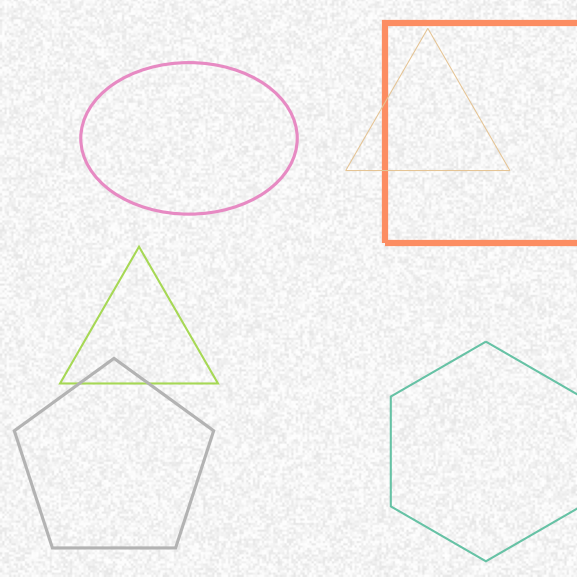[{"shape": "hexagon", "thickness": 1, "radius": 0.95, "center": [0.841, 0.217]}, {"shape": "square", "thickness": 3, "radius": 0.95, "center": [0.857, 0.769]}, {"shape": "oval", "thickness": 1.5, "radius": 0.94, "center": [0.327, 0.76]}, {"shape": "triangle", "thickness": 1, "radius": 0.79, "center": [0.241, 0.414]}, {"shape": "triangle", "thickness": 0.5, "radius": 0.82, "center": [0.741, 0.786]}, {"shape": "pentagon", "thickness": 1.5, "radius": 0.91, "center": [0.197, 0.197]}]